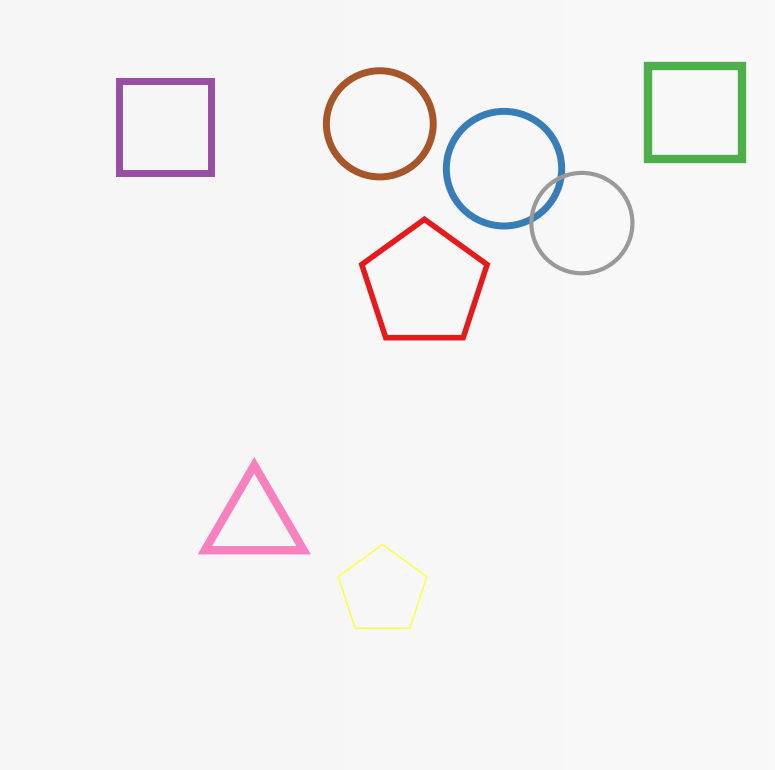[{"shape": "pentagon", "thickness": 2, "radius": 0.42, "center": [0.548, 0.63]}, {"shape": "circle", "thickness": 2.5, "radius": 0.37, "center": [0.65, 0.781]}, {"shape": "square", "thickness": 3, "radius": 0.3, "center": [0.896, 0.854]}, {"shape": "square", "thickness": 2.5, "radius": 0.3, "center": [0.213, 0.835]}, {"shape": "pentagon", "thickness": 0.5, "radius": 0.3, "center": [0.494, 0.233]}, {"shape": "circle", "thickness": 2.5, "radius": 0.34, "center": [0.49, 0.839]}, {"shape": "triangle", "thickness": 3, "radius": 0.37, "center": [0.328, 0.322]}, {"shape": "circle", "thickness": 1.5, "radius": 0.33, "center": [0.751, 0.71]}]